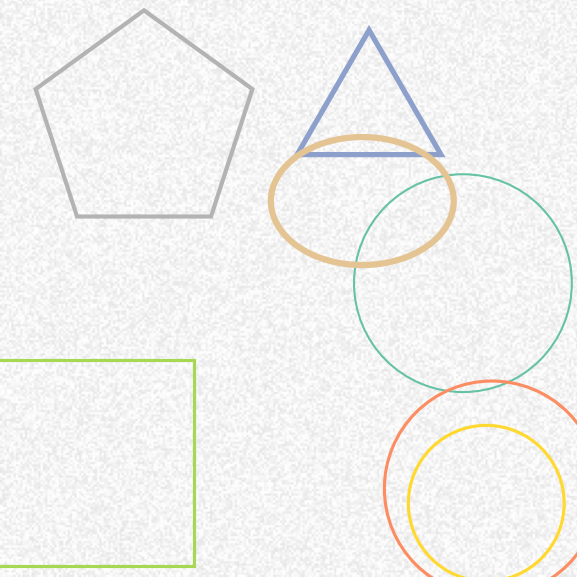[{"shape": "circle", "thickness": 1, "radius": 0.94, "center": [0.802, 0.509]}, {"shape": "circle", "thickness": 1.5, "radius": 0.93, "center": [0.852, 0.153]}, {"shape": "triangle", "thickness": 2.5, "radius": 0.72, "center": [0.639, 0.803]}, {"shape": "square", "thickness": 1.5, "radius": 0.89, "center": [0.158, 0.197]}, {"shape": "circle", "thickness": 1.5, "radius": 0.67, "center": [0.842, 0.128]}, {"shape": "oval", "thickness": 3, "radius": 0.79, "center": [0.627, 0.651]}, {"shape": "pentagon", "thickness": 2, "radius": 0.99, "center": [0.249, 0.784]}]